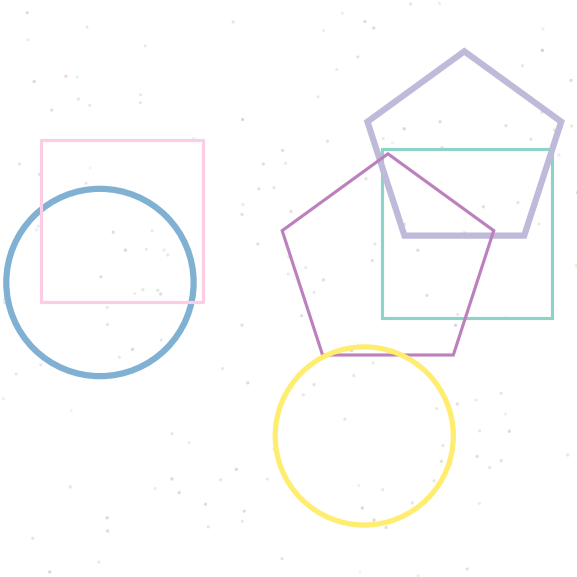[{"shape": "square", "thickness": 1.5, "radius": 0.73, "center": [0.809, 0.595]}, {"shape": "pentagon", "thickness": 3, "radius": 0.88, "center": [0.804, 0.734]}, {"shape": "circle", "thickness": 3, "radius": 0.81, "center": [0.173, 0.51]}, {"shape": "square", "thickness": 1.5, "radius": 0.7, "center": [0.212, 0.617]}, {"shape": "pentagon", "thickness": 1.5, "radius": 0.96, "center": [0.672, 0.54]}, {"shape": "circle", "thickness": 2.5, "radius": 0.77, "center": [0.631, 0.244]}]